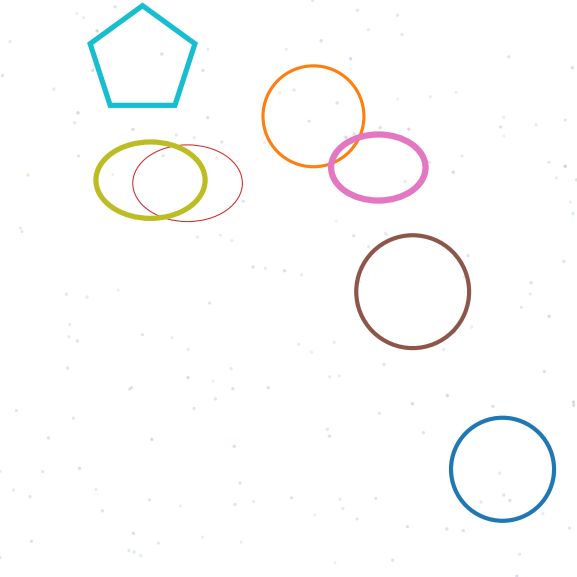[{"shape": "circle", "thickness": 2, "radius": 0.45, "center": [0.87, 0.187]}, {"shape": "circle", "thickness": 1.5, "radius": 0.44, "center": [0.543, 0.798]}, {"shape": "oval", "thickness": 0.5, "radius": 0.47, "center": [0.325, 0.682]}, {"shape": "circle", "thickness": 2, "radius": 0.49, "center": [0.715, 0.494]}, {"shape": "oval", "thickness": 3, "radius": 0.41, "center": [0.655, 0.709]}, {"shape": "oval", "thickness": 2.5, "radius": 0.47, "center": [0.261, 0.687]}, {"shape": "pentagon", "thickness": 2.5, "radius": 0.48, "center": [0.247, 0.894]}]